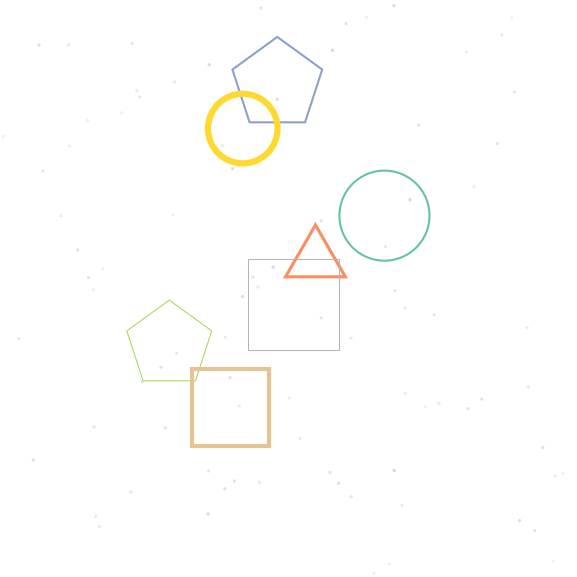[{"shape": "circle", "thickness": 1, "radius": 0.39, "center": [0.666, 0.626]}, {"shape": "triangle", "thickness": 1.5, "radius": 0.3, "center": [0.546, 0.55]}, {"shape": "pentagon", "thickness": 1, "radius": 0.41, "center": [0.48, 0.853]}, {"shape": "pentagon", "thickness": 0.5, "radius": 0.39, "center": [0.293, 0.402]}, {"shape": "circle", "thickness": 3, "radius": 0.3, "center": [0.42, 0.776]}, {"shape": "square", "thickness": 2, "radius": 0.34, "center": [0.399, 0.294]}, {"shape": "square", "thickness": 0.5, "radius": 0.39, "center": [0.508, 0.473]}]